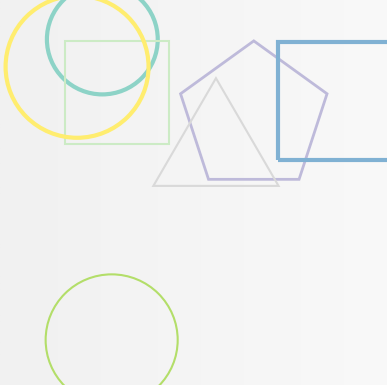[{"shape": "circle", "thickness": 3, "radius": 0.72, "center": [0.264, 0.898]}, {"shape": "pentagon", "thickness": 2, "radius": 0.99, "center": [0.655, 0.695]}, {"shape": "square", "thickness": 3, "radius": 0.77, "center": [0.87, 0.739]}, {"shape": "circle", "thickness": 1.5, "radius": 0.85, "center": [0.288, 0.117]}, {"shape": "triangle", "thickness": 1.5, "radius": 0.93, "center": [0.557, 0.61]}, {"shape": "square", "thickness": 1.5, "radius": 0.67, "center": [0.302, 0.76]}, {"shape": "circle", "thickness": 3, "radius": 0.92, "center": [0.199, 0.827]}]